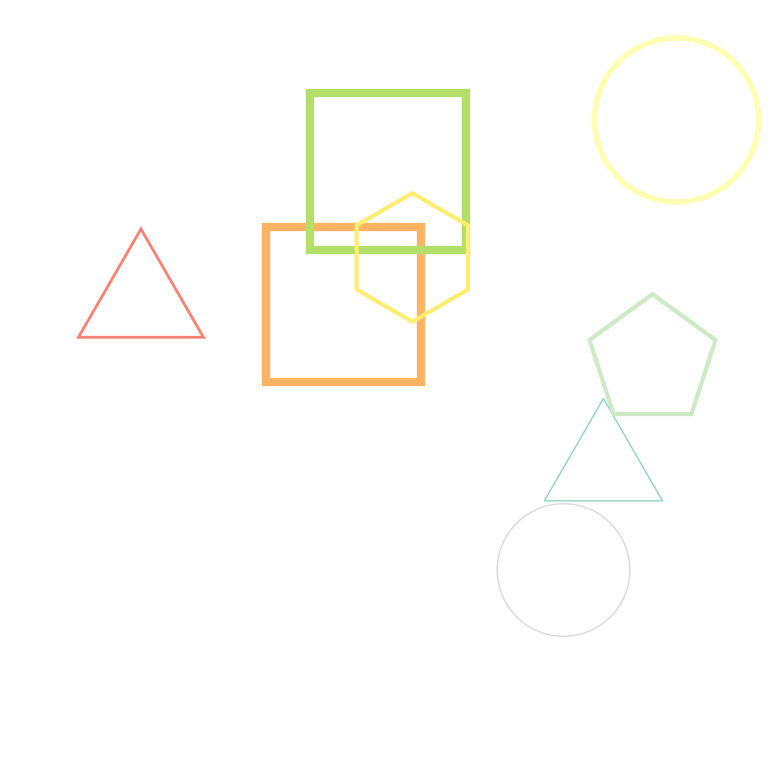[{"shape": "triangle", "thickness": 0.5, "radius": 0.44, "center": [0.784, 0.394]}, {"shape": "circle", "thickness": 2, "radius": 0.53, "center": [0.879, 0.844]}, {"shape": "triangle", "thickness": 1, "radius": 0.47, "center": [0.183, 0.609]}, {"shape": "square", "thickness": 3, "radius": 0.5, "center": [0.446, 0.605]}, {"shape": "square", "thickness": 3, "radius": 0.51, "center": [0.504, 0.778]}, {"shape": "circle", "thickness": 0.5, "radius": 0.43, "center": [0.732, 0.26]}, {"shape": "pentagon", "thickness": 1.5, "radius": 0.43, "center": [0.847, 0.532]}, {"shape": "hexagon", "thickness": 1.5, "radius": 0.42, "center": [0.535, 0.666]}]